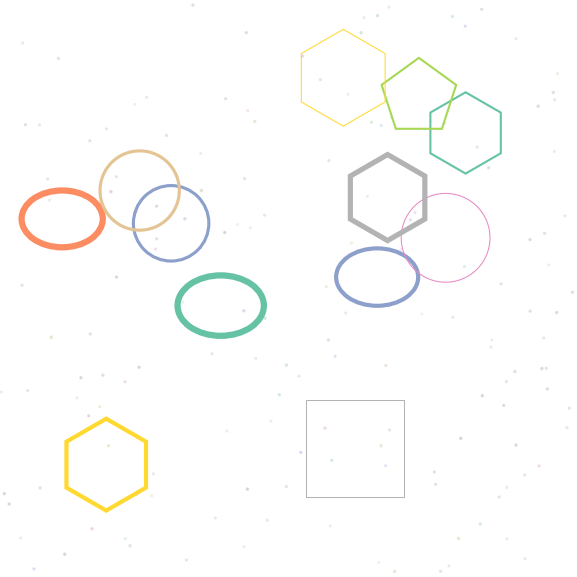[{"shape": "hexagon", "thickness": 1, "radius": 0.35, "center": [0.806, 0.769]}, {"shape": "oval", "thickness": 3, "radius": 0.37, "center": [0.382, 0.47]}, {"shape": "oval", "thickness": 3, "radius": 0.35, "center": [0.108, 0.62]}, {"shape": "oval", "thickness": 2, "radius": 0.36, "center": [0.653, 0.519]}, {"shape": "circle", "thickness": 1.5, "radius": 0.33, "center": [0.296, 0.612]}, {"shape": "circle", "thickness": 0.5, "radius": 0.38, "center": [0.772, 0.587]}, {"shape": "pentagon", "thickness": 1, "radius": 0.34, "center": [0.725, 0.831]}, {"shape": "hexagon", "thickness": 2, "radius": 0.4, "center": [0.184, 0.195]}, {"shape": "hexagon", "thickness": 0.5, "radius": 0.42, "center": [0.594, 0.865]}, {"shape": "circle", "thickness": 1.5, "radius": 0.34, "center": [0.242, 0.669]}, {"shape": "square", "thickness": 0.5, "radius": 0.42, "center": [0.615, 0.222]}, {"shape": "hexagon", "thickness": 2.5, "radius": 0.37, "center": [0.671, 0.657]}]